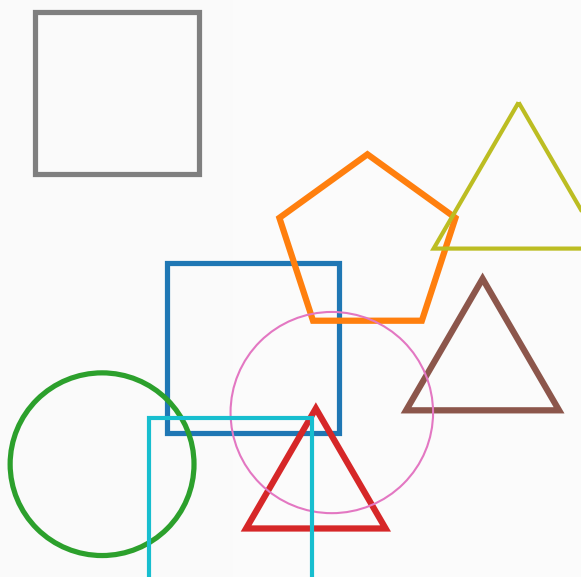[{"shape": "square", "thickness": 2.5, "radius": 0.74, "center": [0.436, 0.396]}, {"shape": "pentagon", "thickness": 3, "radius": 0.8, "center": [0.632, 0.573]}, {"shape": "circle", "thickness": 2.5, "radius": 0.79, "center": [0.176, 0.195]}, {"shape": "triangle", "thickness": 3, "radius": 0.69, "center": [0.543, 0.153]}, {"shape": "triangle", "thickness": 3, "radius": 0.76, "center": [0.83, 0.365]}, {"shape": "circle", "thickness": 1, "radius": 0.87, "center": [0.571, 0.285]}, {"shape": "square", "thickness": 2.5, "radius": 0.71, "center": [0.202, 0.838]}, {"shape": "triangle", "thickness": 2, "radius": 0.84, "center": [0.892, 0.653]}, {"shape": "square", "thickness": 2, "radius": 0.7, "center": [0.397, 0.135]}]